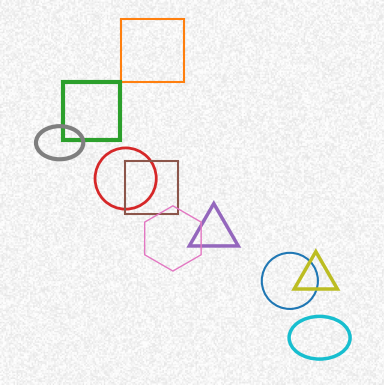[{"shape": "circle", "thickness": 1.5, "radius": 0.36, "center": [0.753, 0.27]}, {"shape": "square", "thickness": 1.5, "radius": 0.41, "center": [0.396, 0.869]}, {"shape": "square", "thickness": 3, "radius": 0.37, "center": [0.237, 0.712]}, {"shape": "circle", "thickness": 2, "radius": 0.4, "center": [0.326, 0.536]}, {"shape": "triangle", "thickness": 2.5, "radius": 0.37, "center": [0.555, 0.398]}, {"shape": "square", "thickness": 1.5, "radius": 0.34, "center": [0.394, 0.513]}, {"shape": "hexagon", "thickness": 1, "radius": 0.42, "center": [0.449, 0.381]}, {"shape": "oval", "thickness": 3, "radius": 0.31, "center": [0.155, 0.629]}, {"shape": "triangle", "thickness": 2.5, "radius": 0.32, "center": [0.82, 0.282]}, {"shape": "oval", "thickness": 2.5, "radius": 0.4, "center": [0.83, 0.123]}]